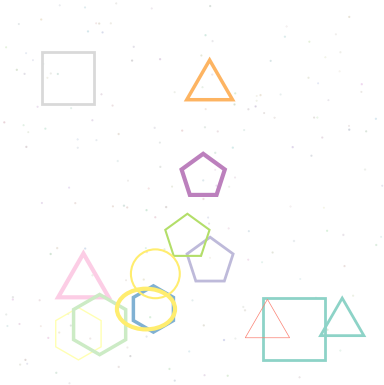[{"shape": "triangle", "thickness": 2, "radius": 0.33, "center": [0.889, 0.161]}, {"shape": "square", "thickness": 2, "radius": 0.4, "center": [0.764, 0.146]}, {"shape": "hexagon", "thickness": 1, "radius": 0.34, "center": [0.204, 0.133]}, {"shape": "pentagon", "thickness": 2, "radius": 0.31, "center": [0.546, 0.321]}, {"shape": "triangle", "thickness": 0.5, "radius": 0.33, "center": [0.695, 0.156]}, {"shape": "hexagon", "thickness": 2.5, "radius": 0.3, "center": [0.398, 0.197]}, {"shape": "triangle", "thickness": 2.5, "radius": 0.34, "center": [0.545, 0.775]}, {"shape": "pentagon", "thickness": 1.5, "radius": 0.3, "center": [0.487, 0.384]}, {"shape": "triangle", "thickness": 3, "radius": 0.38, "center": [0.217, 0.266]}, {"shape": "square", "thickness": 2, "radius": 0.34, "center": [0.177, 0.797]}, {"shape": "pentagon", "thickness": 3, "radius": 0.3, "center": [0.528, 0.541]}, {"shape": "hexagon", "thickness": 2.5, "radius": 0.39, "center": [0.259, 0.157]}, {"shape": "oval", "thickness": 3, "radius": 0.38, "center": [0.379, 0.197]}, {"shape": "circle", "thickness": 1.5, "radius": 0.32, "center": [0.404, 0.289]}]